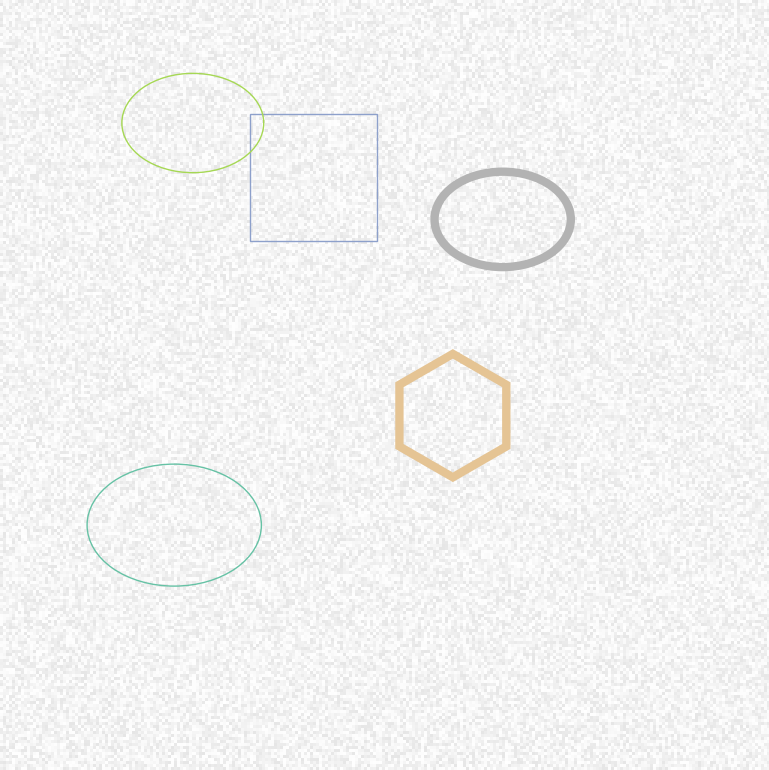[{"shape": "oval", "thickness": 0.5, "radius": 0.57, "center": [0.226, 0.318]}, {"shape": "square", "thickness": 0.5, "radius": 0.41, "center": [0.407, 0.769]}, {"shape": "oval", "thickness": 0.5, "radius": 0.46, "center": [0.25, 0.84]}, {"shape": "hexagon", "thickness": 3, "radius": 0.4, "center": [0.588, 0.46]}, {"shape": "oval", "thickness": 3, "radius": 0.44, "center": [0.653, 0.715]}]